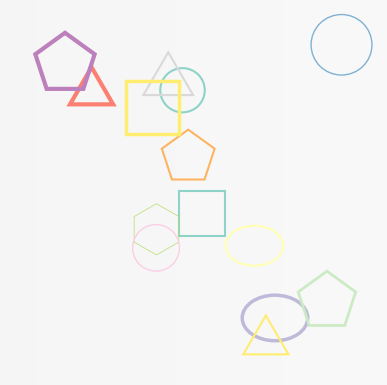[{"shape": "square", "thickness": 1.5, "radius": 0.3, "center": [0.521, 0.446]}, {"shape": "circle", "thickness": 1.5, "radius": 0.29, "center": [0.471, 0.766]}, {"shape": "oval", "thickness": 1.5, "radius": 0.37, "center": [0.657, 0.362]}, {"shape": "oval", "thickness": 2.5, "radius": 0.42, "center": [0.71, 0.174]}, {"shape": "triangle", "thickness": 3, "radius": 0.32, "center": [0.236, 0.761]}, {"shape": "circle", "thickness": 1, "radius": 0.39, "center": [0.881, 0.884]}, {"shape": "pentagon", "thickness": 1.5, "radius": 0.36, "center": [0.486, 0.592]}, {"shape": "hexagon", "thickness": 0.5, "radius": 0.33, "center": [0.404, 0.404]}, {"shape": "circle", "thickness": 1, "radius": 0.3, "center": [0.403, 0.356]}, {"shape": "triangle", "thickness": 1.5, "radius": 0.37, "center": [0.434, 0.79]}, {"shape": "pentagon", "thickness": 3, "radius": 0.4, "center": [0.168, 0.834]}, {"shape": "pentagon", "thickness": 2, "radius": 0.39, "center": [0.844, 0.218]}, {"shape": "square", "thickness": 2.5, "radius": 0.35, "center": [0.394, 0.721]}, {"shape": "triangle", "thickness": 1.5, "radius": 0.34, "center": [0.686, 0.113]}]